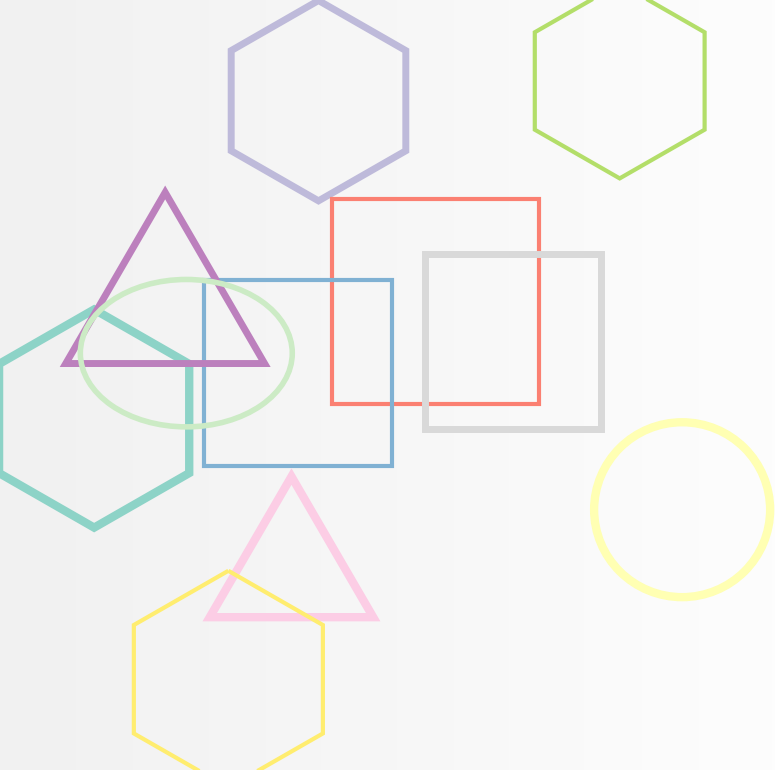[{"shape": "hexagon", "thickness": 3, "radius": 0.71, "center": [0.121, 0.456]}, {"shape": "circle", "thickness": 3, "radius": 0.57, "center": [0.88, 0.338]}, {"shape": "hexagon", "thickness": 2.5, "radius": 0.65, "center": [0.411, 0.869]}, {"shape": "square", "thickness": 1.5, "radius": 0.67, "center": [0.561, 0.608]}, {"shape": "square", "thickness": 1.5, "radius": 0.61, "center": [0.385, 0.516]}, {"shape": "hexagon", "thickness": 1.5, "radius": 0.63, "center": [0.8, 0.895]}, {"shape": "triangle", "thickness": 3, "radius": 0.61, "center": [0.376, 0.259]}, {"shape": "square", "thickness": 2.5, "radius": 0.57, "center": [0.662, 0.556]}, {"shape": "triangle", "thickness": 2.5, "radius": 0.74, "center": [0.213, 0.602]}, {"shape": "oval", "thickness": 2, "radius": 0.68, "center": [0.24, 0.541]}, {"shape": "hexagon", "thickness": 1.5, "radius": 0.7, "center": [0.295, 0.118]}]